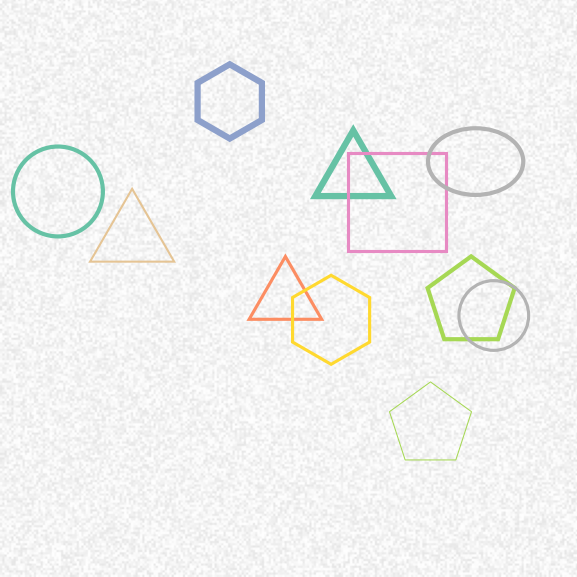[{"shape": "circle", "thickness": 2, "radius": 0.39, "center": [0.1, 0.668]}, {"shape": "triangle", "thickness": 3, "radius": 0.38, "center": [0.612, 0.698]}, {"shape": "triangle", "thickness": 1.5, "radius": 0.36, "center": [0.494, 0.482]}, {"shape": "hexagon", "thickness": 3, "radius": 0.32, "center": [0.398, 0.824]}, {"shape": "square", "thickness": 1.5, "radius": 0.43, "center": [0.688, 0.649]}, {"shape": "pentagon", "thickness": 2, "radius": 0.4, "center": [0.816, 0.476]}, {"shape": "pentagon", "thickness": 0.5, "radius": 0.37, "center": [0.745, 0.263]}, {"shape": "hexagon", "thickness": 1.5, "radius": 0.39, "center": [0.573, 0.445]}, {"shape": "triangle", "thickness": 1, "radius": 0.42, "center": [0.229, 0.588]}, {"shape": "oval", "thickness": 2, "radius": 0.41, "center": [0.824, 0.719]}, {"shape": "circle", "thickness": 1.5, "radius": 0.3, "center": [0.855, 0.453]}]